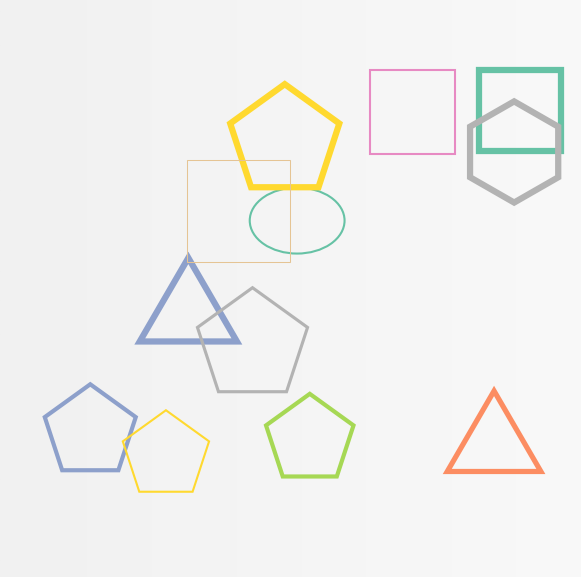[{"shape": "oval", "thickness": 1, "radius": 0.41, "center": [0.511, 0.617]}, {"shape": "square", "thickness": 3, "radius": 0.35, "center": [0.895, 0.807]}, {"shape": "triangle", "thickness": 2.5, "radius": 0.46, "center": [0.85, 0.229]}, {"shape": "triangle", "thickness": 3, "radius": 0.48, "center": [0.324, 0.456]}, {"shape": "pentagon", "thickness": 2, "radius": 0.41, "center": [0.155, 0.251]}, {"shape": "square", "thickness": 1, "radius": 0.36, "center": [0.71, 0.805]}, {"shape": "pentagon", "thickness": 2, "radius": 0.4, "center": [0.533, 0.238]}, {"shape": "pentagon", "thickness": 3, "radius": 0.49, "center": [0.49, 0.755]}, {"shape": "pentagon", "thickness": 1, "radius": 0.39, "center": [0.285, 0.211]}, {"shape": "square", "thickness": 0.5, "radius": 0.44, "center": [0.41, 0.634]}, {"shape": "hexagon", "thickness": 3, "radius": 0.44, "center": [0.885, 0.736]}, {"shape": "pentagon", "thickness": 1.5, "radius": 0.5, "center": [0.434, 0.401]}]